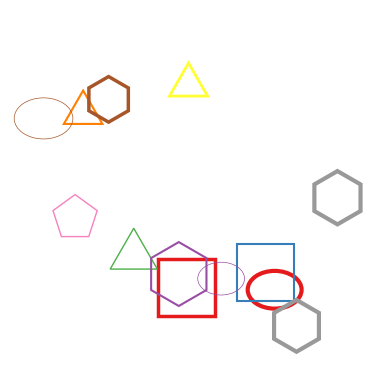[{"shape": "oval", "thickness": 3, "radius": 0.35, "center": [0.713, 0.247]}, {"shape": "square", "thickness": 2.5, "radius": 0.37, "center": [0.484, 0.253]}, {"shape": "square", "thickness": 1.5, "radius": 0.37, "center": [0.689, 0.292]}, {"shape": "triangle", "thickness": 1, "radius": 0.35, "center": [0.347, 0.336]}, {"shape": "oval", "thickness": 0.5, "radius": 0.3, "center": [0.574, 0.276]}, {"shape": "hexagon", "thickness": 1.5, "radius": 0.41, "center": [0.464, 0.288]}, {"shape": "triangle", "thickness": 1.5, "radius": 0.29, "center": [0.216, 0.707]}, {"shape": "triangle", "thickness": 2, "radius": 0.29, "center": [0.49, 0.779]}, {"shape": "hexagon", "thickness": 2.5, "radius": 0.3, "center": [0.282, 0.742]}, {"shape": "oval", "thickness": 0.5, "radius": 0.38, "center": [0.113, 0.692]}, {"shape": "pentagon", "thickness": 1, "radius": 0.3, "center": [0.195, 0.434]}, {"shape": "hexagon", "thickness": 3, "radius": 0.35, "center": [0.877, 0.486]}, {"shape": "hexagon", "thickness": 3, "radius": 0.34, "center": [0.77, 0.154]}]